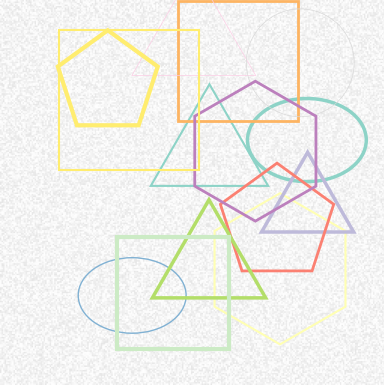[{"shape": "triangle", "thickness": 1.5, "radius": 0.88, "center": [0.544, 0.605]}, {"shape": "oval", "thickness": 2.5, "radius": 0.77, "center": [0.797, 0.636]}, {"shape": "hexagon", "thickness": 1.5, "radius": 0.98, "center": [0.727, 0.302]}, {"shape": "triangle", "thickness": 2.5, "radius": 0.69, "center": [0.799, 0.466]}, {"shape": "pentagon", "thickness": 2, "radius": 0.77, "center": [0.72, 0.422]}, {"shape": "oval", "thickness": 1, "radius": 0.7, "center": [0.343, 0.233]}, {"shape": "square", "thickness": 2, "radius": 0.78, "center": [0.619, 0.842]}, {"shape": "triangle", "thickness": 2.5, "radius": 0.85, "center": [0.543, 0.311]}, {"shape": "triangle", "thickness": 0.5, "radius": 0.93, "center": [0.503, 0.897]}, {"shape": "circle", "thickness": 0.5, "radius": 0.7, "center": [0.78, 0.837]}, {"shape": "hexagon", "thickness": 2, "radius": 0.91, "center": [0.663, 0.607]}, {"shape": "square", "thickness": 3, "radius": 0.72, "center": [0.45, 0.239]}, {"shape": "square", "thickness": 1.5, "radius": 0.91, "center": [0.336, 0.741]}, {"shape": "pentagon", "thickness": 3, "radius": 0.68, "center": [0.28, 0.785]}]